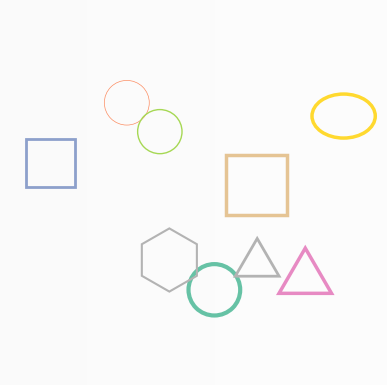[{"shape": "circle", "thickness": 3, "radius": 0.33, "center": [0.553, 0.247]}, {"shape": "circle", "thickness": 0.5, "radius": 0.29, "center": [0.327, 0.733]}, {"shape": "square", "thickness": 2, "radius": 0.31, "center": [0.131, 0.577]}, {"shape": "triangle", "thickness": 2.5, "radius": 0.39, "center": [0.788, 0.277]}, {"shape": "circle", "thickness": 1, "radius": 0.29, "center": [0.412, 0.658]}, {"shape": "oval", "thickness": 2.5, "radius": 0.41, "center": [0.887, 0.699]}, {"shape": "square", "thickness": 2.5, "radius": 0.39, "center": [0.662, 0.52]}, {"shape": "triangle", "thickness": 2, "radius": 0.33, "center": [0.664, 0.315]}, {"shape": "hexagon", "thickness": 1.5, "radius": 0.41, "center": [0.437, 0.325]}]